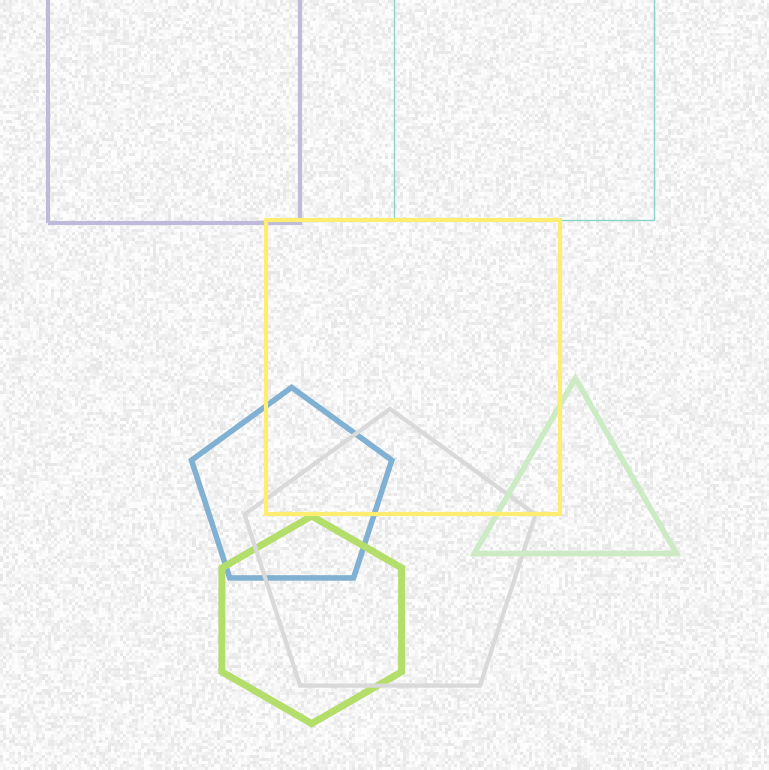[{"shape": "square", "thickness": 0.5, "radius": 0.84, "center": [0.681, 0.882]}, {"shape": "square", "thickness": 1.5, "radius": 0.82, "center": [0.226, 0.874]}, {"shape": "pentagon", "thickness": 2, "radius": 0.68, "center": [0.379, 0.36]}, {"shape": "hexagon", "thickness": 2.5, "radius": 0.67, "center": [0.405, 0.195]}, {"shape": "pentagon", "thickness": 1.5, "radius": 0.99, "center": [0.507, 0.27]}, {"shape": "triangle", "thickness": 2, "radius": 0.76, "center": [0.747, 0.357]}, {"shape": "square", "thickness": 1.5, "radius": 0.95, "center": [0.536, 0.523]}]